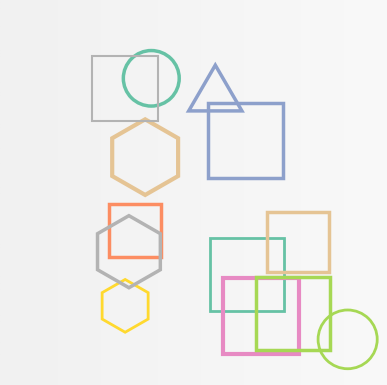[{"shape": "circle", "thickness": 2.5, "radius": 0.36, "center": [0.39, 0.797]}, {"shape": "square", "thickness": 2, "radius": 0.48, "center": [0.638, 0.288]}, {"shape": "square", "thickness": 2.5, "radius": 0.34, "center": [0.349, 0.402]}, {"shape": "square", "thickness": 2.5, "radius": 0.48, "center": [0.635, 0.634]}, {"shape": "triangle", "thickness": 2.5, "radius": 0.4, "center": [0.556, 0.752]}, {"shape": "square", "thickness": 3, "radius": 0.49, "center": [0.674, 0.179]}, {"shape": "square", "thickness": 2.5, "radius": 0.47, "center": [0.756, 0.187]}, {"shape": "circle", "thickness": 2, "radius": 0.38, "center": [0.897, 0.119]}, {"shape": "hexagon", "thickness": 2, "radius": 0.34, "center": [0.323, 0.206]}, {"shape": "hexagon", "thickness": 3, "radius": 0.49, "center": [0.375, 0.592]}, {"shape": "square", "thickness": 2.5, "radius": 0.39, "center": [0.769, 0.371]}, {"shape": "hexagon", "thickness": 2.5, "radius": 0.47, "center": [0.333, 0.346]}, {"shape": "square", "thickness": 1.5, "radius": 0.42, "center": [0.323, 0.77]}]